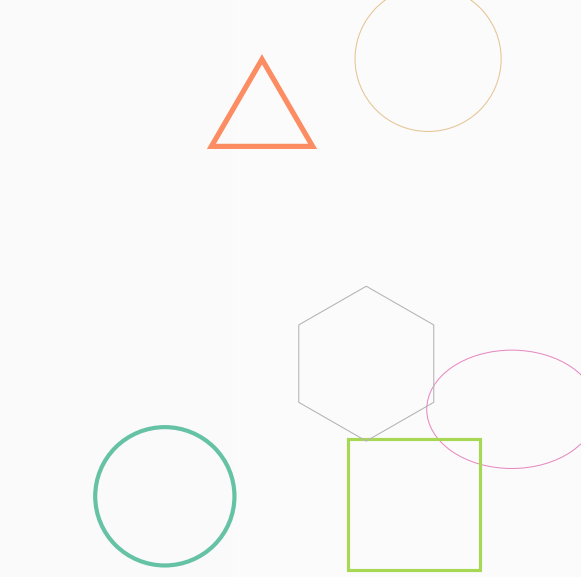[{"shape": "circle", "thickness": 2, "radius": 0.6, "center": [0.284, 0.14]}, {"shape": "triangle", "thickness": 2.5, "radius": 0.5, "center": [0.451, 0.796]}, {"shape": "oval", "thickness": 0.5, "radius": 0.73, "center": [0.881, 0.29]}, {"shape": "square", "thickness": 1.5, "radius": 0.57, "center": [0.712, 0.126]}, {"shape": "circle", "thickness": 0.5, "radius": 0.63, "center": [0.737, 0.897]}, {"shape": "hexagon", "thickness": 0.5, "radius": 0.67, "center": [0.63, 0.369]}]